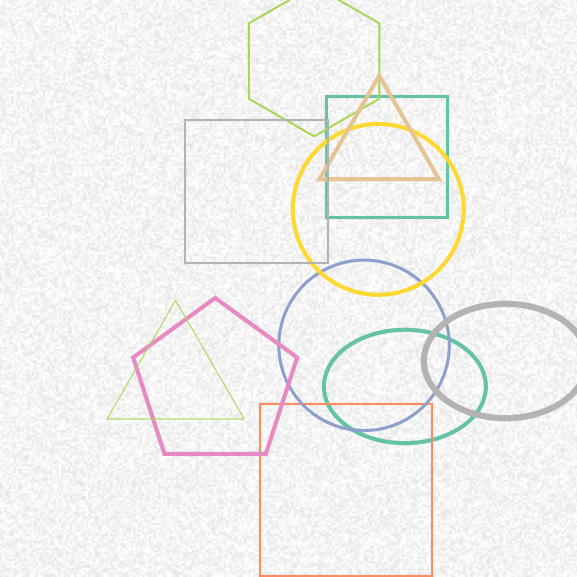[{"shape": "oval", "thickness": 2, "radius": 0.7, "center": [0.701, 0.33]}, {"shape": "square", "thickness": 1.5, "radius": 0.52, "center": [0.669, 0.728]}, {"shape": "square", "thickness": 1, "radius": 0.74, "center": [0.599, 0.151]}, {"shape": "circle", "thickness": 1.5, "radius": 0.74, "center": [0.63, 0.401]}, {"shape": "pentagon", "thickness": 2, "radius": 0.75, "center": [0.373, 0.334]}, {"shape": "hexagon", "thickness": 1, "radius": 0.65, "center": [0.544, 0.893]}, {"shape": "triangle", "thickness": 0.5, "radius": 0.69, "center": [0.304, 0.342]}, {"shape": "circle", "thickness": 2, "radius": 0.74, "center": [0.655, 0.637]}, {"shape": "triangle", "thickness": 2, "radius": 0.6, "center": [0.657, 0.749]}, {"shape": "square", "thickness": 1, "radius": 0.62, "center": [0.444, 0.667]}, {"shape": "oval", "thickness": 3, "radius": 0.71, "center": [0.875, 0.374]}]